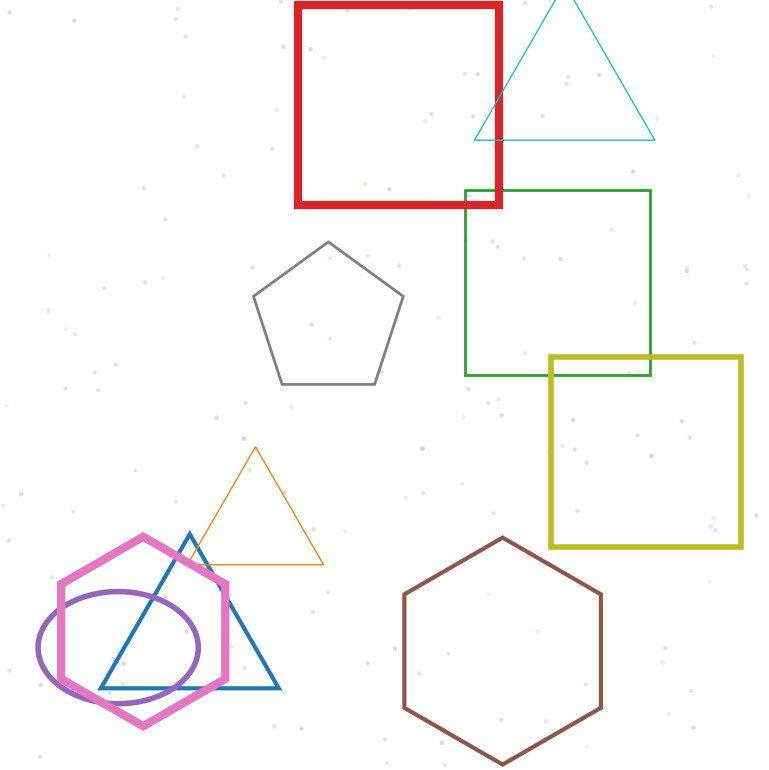[{"shape": "triangle", "thickness": 1.5, "radius": 0.67, "center": [0.246, 0.173]}, {"shape": "triangle", "thickness": 0.5, "radius": 0.51, "center": [0.332, 0.318]}, {"shape": "square", "thickness": 1, "radius": 0.6, "center": [0.724, 0.633]}, {"shape": "square", "thickness": 3, "radius": 0.65, "center": [0.518, 0.863]}, {"shape": "oval", "thickness": 2, "radius": 0.52, "center": [0.153, 0.159]}, {"shape": "hexagon", "thickness": 1.5, "radius": 0.74, "center": [0.653, 0.154]}, {"shape": "hexagon", "thickness": 3, "radius": 0.62, "center": [0.186, 0.18]}, {"shape": "pentagon", "thickness": 1, "radius": 0.51, "center": [0.426, 0.584]}, {"shape": "square", "thickness": 2, "radius": 0.62, "center": [0.839, 0.413]}, {"shape": "triangle", "thickness": 0.5, "radius": 0.68, "center": [0.733, 0.886]}]